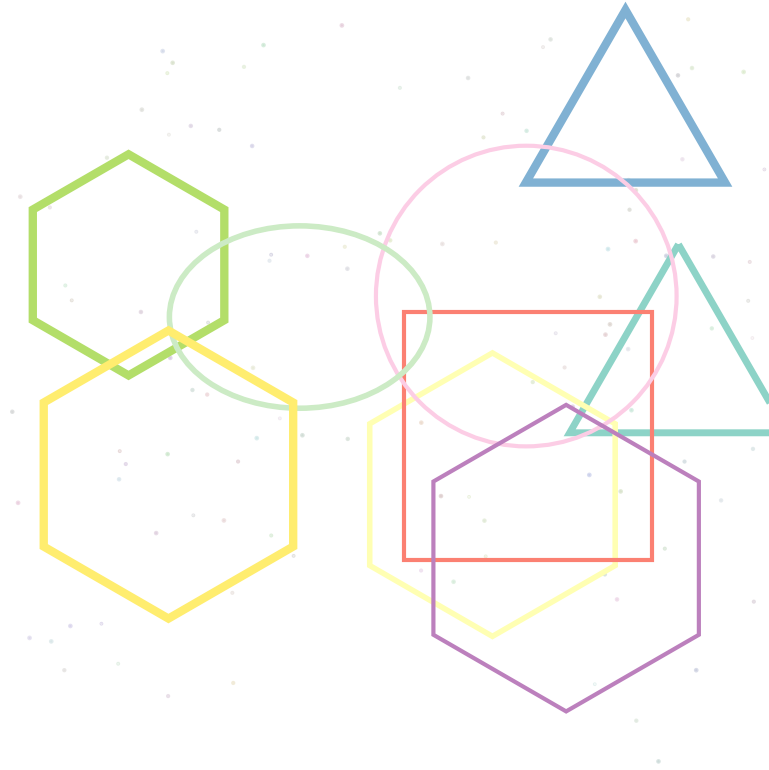[{"shape": "triangle", "thickness": 2.5, "radius": 0.82, "center": [0.881, 0.52]}, {"shape": "hexagon", "thickness": 2, "radius": 0.92, "center": [0.64, 0.358]}, {"shape": "square", "thickness": 1.5, "radius": 0.8, "center": [0.686, 0.434]}, {"shape": "triangle", "thickness": 3, "radius": 0.75, "center": [0.812, 0.838]}, {"shape": "hexagon", "thickness": 3, "radius": 0.72, "center": [0.167, 0.656]}, {"shape": "circle", "thickness": 1.5, "radius": 0.98, "center": [0.683, 0.616]}, {"shape": "hexagon", "thickness": 1.5, "radius": 1.0, "center": [0.735, 0.275]}, {"shape": "oval", "thickness": 2, "radius": 0.85, "center": [0.389, 0.588]}, {"shape": "hexagon", "thickness": 3, "radius": 0.94, "center": [0.219, 0.384]}]